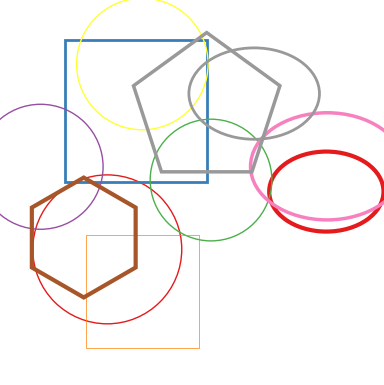[{"shape": "circle", "thickness": 1, "radius": 0.97, "center": [0.279, 0.352]}, {"shape": "oval", "thickness": 3, "radius": 0.74, "center": [0.848, 0.502]}, {"shape": "square", "thickness": 2, "radius": 0.92, "center": [0.354, 0.711]}, {"shape": "circle", "thickness": 1, "radius": 0.79, "center": [0.548, 0.532]}, {"shape": "circle", "thickness": 1, "radius": 0.81, "center": [0.105, 0.567]}, {"shape": "square", "thickness": 0.5, "radius": 0.74, "center": [0.37, 0.242]}, {"shape": "circle", "thickness": 1, "radius": 0.85, "center": [0.37, 0.834]}, {"shape": "hexagon", "thickness": 3, "radius": 0.78, "center": [0.218, 0.383]}, {"shape": "oval", "thickness": 2.5, "radius": 0.99, "center": [0.85, 0.568]}, {"shape": "oval", "thickness": 2, "radius": 0.85, "center": [0.66, 0.757]}, {"shape": "pentagon", "thickness": 2.5, "radius": 1.0, "center": [0.537, 0.715]}]